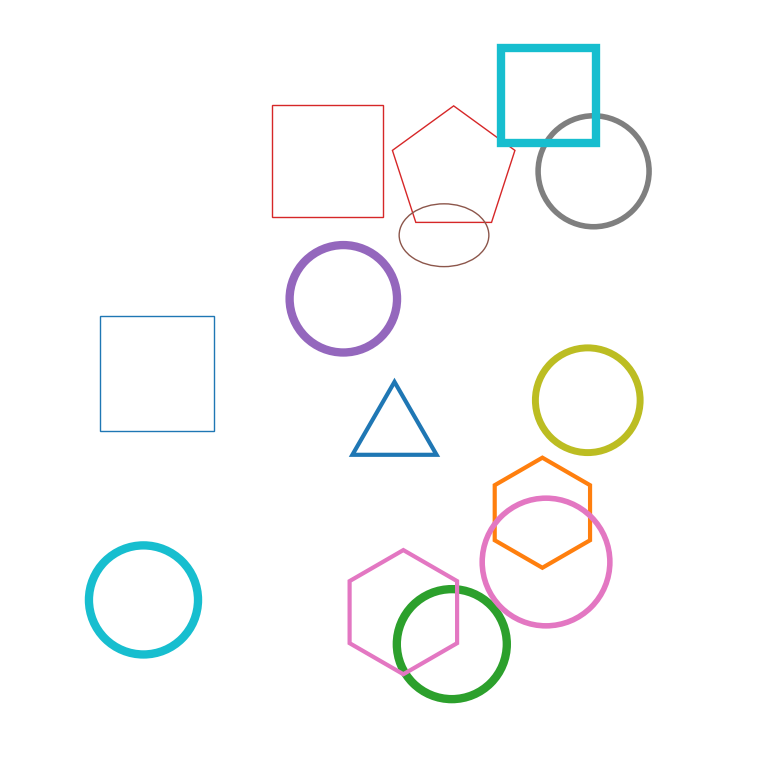[{"shape": "triangle", "thickness": 1.5, "radius": 0.32, "center": [0.512, 0.441]}, {"shape": "square", "thickness": 0.5, "radius": 0.37, "center": [0.204, 0.515]}, {"shape": "hexagon", "thickness": 1.5, "radius": 0.36, "center": [0.704, 0.334]}, {"shape": "circle", "thickness": 3, "radius": 0.36, "center": [0.587, 0.163]}, {"shape": "pentagon", "thickness": 0.5, "radius": 0.42, "center": [0.589, 0.779]}, {"shape": "square", "thickness": 0.5, "radius": 0.36, "center": [0.425, 0.791]}, {"shape": "circle", "thickness": 3, "radius": 0.35, "center": [0.446, 0.612]}, {"shape": "oval", "thickness": 0.5, "radius": 0.29, "center": [0.577, 0.695]}, {"shape": "hexagon", "thickness": 1.5, "radius": 0.4, "center": [0.524, 0.205]}, {"shape": "circle", "thickness": 2, "radius": 0.41, "center": [0.709, 0.27]}, {"shape": "circle", "thickness": 2, "radius": 0.36, "center": [0.771, 0.778]}, {"shape": "circle", "thickness": 2.5, "radius": 0.34, "center": [0.763, 0.48]}, {"shape": "circle", "thickness": 3, "radius": 0.35, "center": [0.186, 0.221]}, {"shape": "square", "thickness": 3, "radius": 0.31, "center": [0.713, 0.876]}]